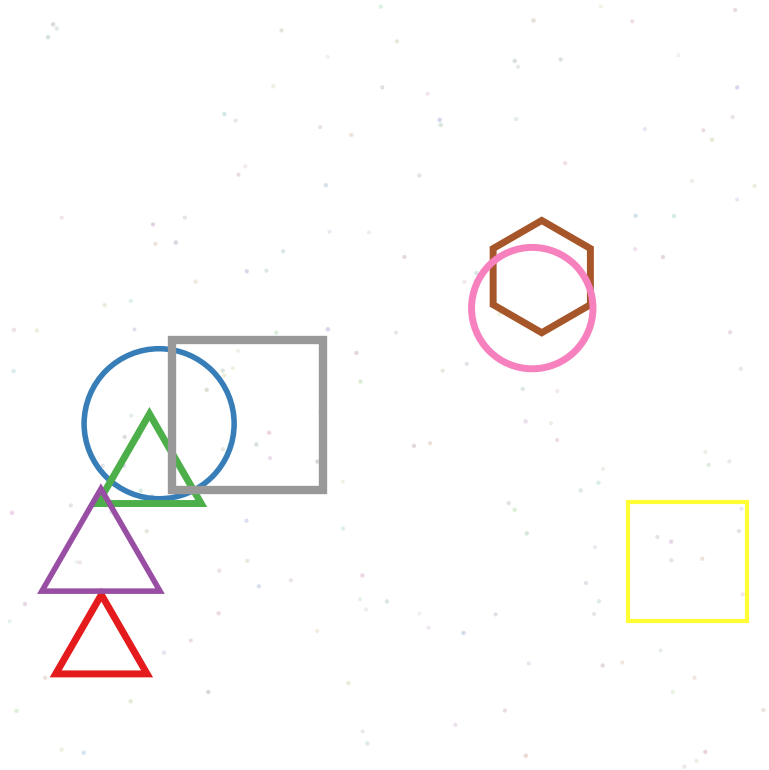[{"shape": "triangle", "thickness": 2.5, "radius": 0.34, "center": [0.132, 0.159]}, {"shape": "circle", "thickness": 2, "radius": 0.49, "center": [0.207, 0.45]}, {"shape": "triangle", "thickness": 2.5, "radius": 0.39, "center": [0.194, 0.385]}, {"shape": "triangle", "thickness": 2, "radius": 0.44, "center": [0.131, 0.277]}, {"shape": "square", "thickness": 1.5, "radius": 0.38, "center": [0.893, 0.271]}, {"shape": "hexagon", "thickness": 2.5, "radius": 0.36, "center": [0.704, 0.641]}, {"shape": "circle", "thickness": 2.5, "radius": 0.39, "center": [0.691, 0.6]}, {"shape": "square", "thickness": 3, "radius": 0.49, "center": [0.322, 0.461]}]